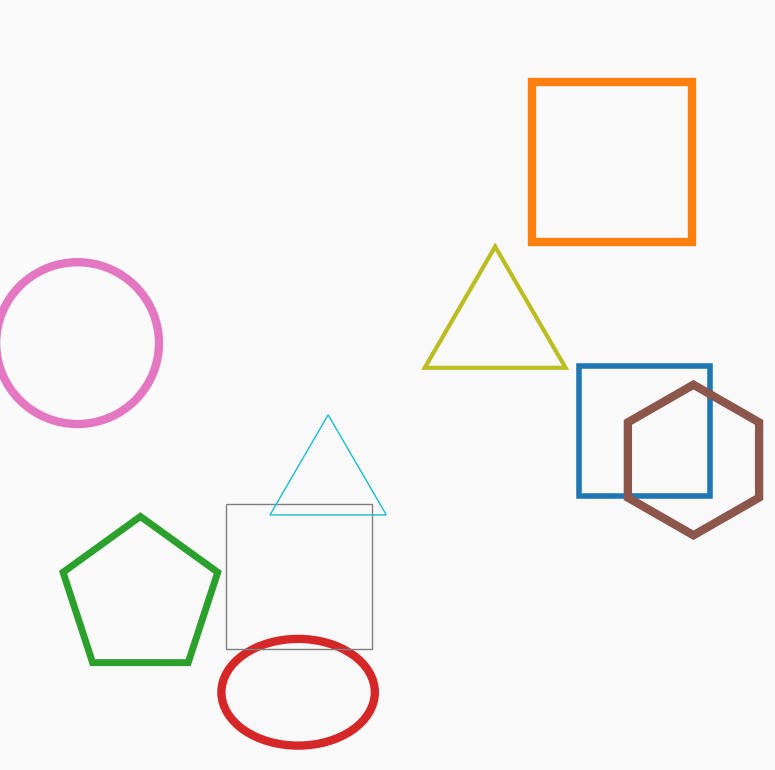[{"shape": "square", "thickness": 2, "radius": 0.42, "center": [0.832, 0.44]}, {"shape": "square", "thickness": 3, "radius": 0.52, "center": [0.789, 0.79]}, {"shape": "pentagon", "thickness": 2.5, "radius": 0.52, "center": [0.181, 0.224]}, {"shape": "oval", "thickness": 3, "radius": 0.49, "center": [0.385, 0.101]}, {"shape": "hexagon", "thickness": 3, "radius": 0.49, "center": [0.895, 0.403]}, {"shape": "circle", "thickness": 3, "radius": 0.53, "center": [0.1, 0.554]}, {"shape": "square", "thickness": 0.5, "radius": 0.47, "center": [0.386, 0.252]}, {"shape": "triangle", "thickness": 1.5, "radius": 0.52, "center": [0.639, 0.575]}, {"shape": "triangle", "thickness": 0.5, "radius": 0.43, "center": [0.423, 0.375]}]